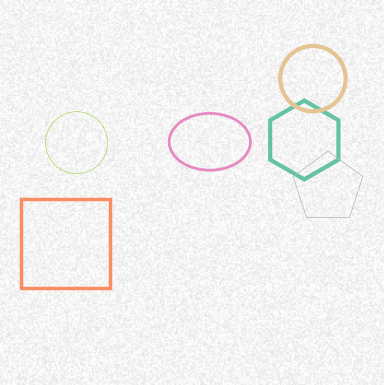[{"shape": "hexagon", "thickness": 3, "radius": 0.51, "center": [0.79, 0.636]}, {"shape": "square", "thickness": 2.5, "radius": 0.58, "center": [0.17, 0.368]}, {"shape": "oval", "thickness": 2, "radius": 0.53, "center": [0.545, 0.632]}, {"shape": "circle", "thickness": 0.5, "radius": 0.4, "center": [0.199, 0.629]}, {"shape": "circle", "thickness": 3, "radius": 0.42, "center": [0.813, 0.796]}, {"shape": "pentagon", "thickness": 0.5, "radius": 0.48, "center": [0.852, 0.512]}]